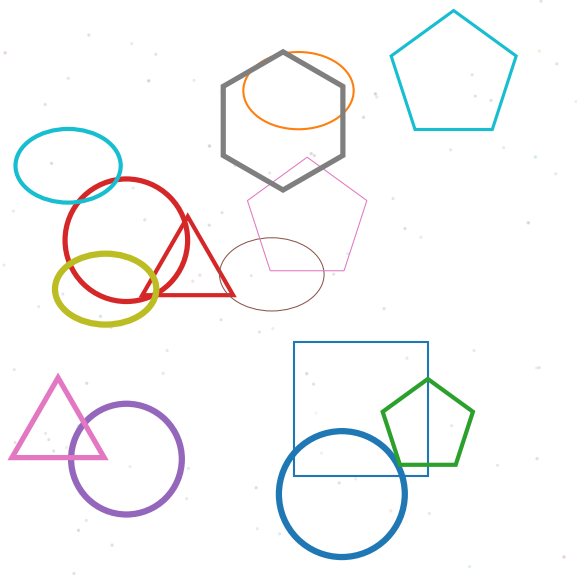[{"shape": "square", "thickness": 1, "radius": 0.58, "center": [0.625, 0.291]}, {"shape": "circle", "thickness": 3, "radius": 0.55, "center": [0.592, 0.144]}, {"shape": "oval", "thickness": 1, "radius": 0.48, "center": [0.517, 0.842]}, {"shape": "pentagon", "thickness": 2, "radius": 0.41, "center": [0.741, 0.261]}, {"shape": "circle", "thickness": 2.5, "radius": 0.53, "center": [0.219, 0.583]}, {"shape": "triangle", "thickness": 2, "radius": 0.45, "center": [0.325, 0.533]}, {"shape": "circle", "thickness": 3, "radius": 0.48, "center": [0.219, 0.204]}, {"shape": "oval", "thickness": 0.5, "radius": 0.45, "center": [0.471, 0.524]}, {"shape": "pentagon", "thickness": 0.5, "radius": 0.54, "center": [0.532, 0.618]}, {"shape": "triangle", "thickness": 2.5, "radius": 0.46, "center": [0.101, 0.253]}, {"shape": "hexagon", "thickness": 2.5, "radius": 0.6, "center": [0.49, 0.79]}, {"shape": "oval", "thickness": 3, "radius": 0.44, "center": [0.183, 0.498]}, {"shape": "pentagon", "thickness": 1.5, "radius": 0.57, "center": [0.786, 0.867]}, {"shape": "oval", "thickness": 2, "radius": 0.46, "center": [0.118, 0.712]}]